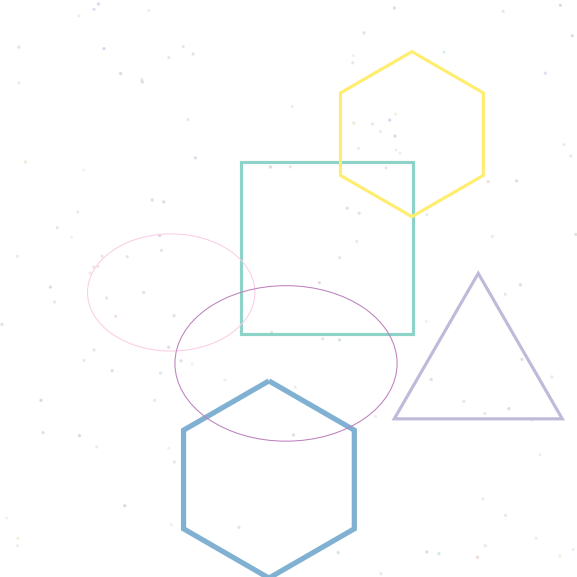[{"shape": "square", "thickness": 1.5, "radius": 0.74, "center": [0.567, 0.57]}, {"shape": "triangle", "thickness": 1.5, "radius": 0.84, "center": [0.828, 0.358]}, {"shape": "hexagon", "thickness": 2.5, "radius": 0.85, "center": [0.466, 0.169]}, {"shape": "oval", "thickness": 0.5, "radius": 0.72, "center": [0.296, 0.493]}, {"shape": "oval", "thickness": 0.5, "radius": 0.96, "center": [0.495, 0.37]}, {"shape": "hexagon", "thickness": 1.5, "radius": 0.71, "center": [0.713, 0.767]}]